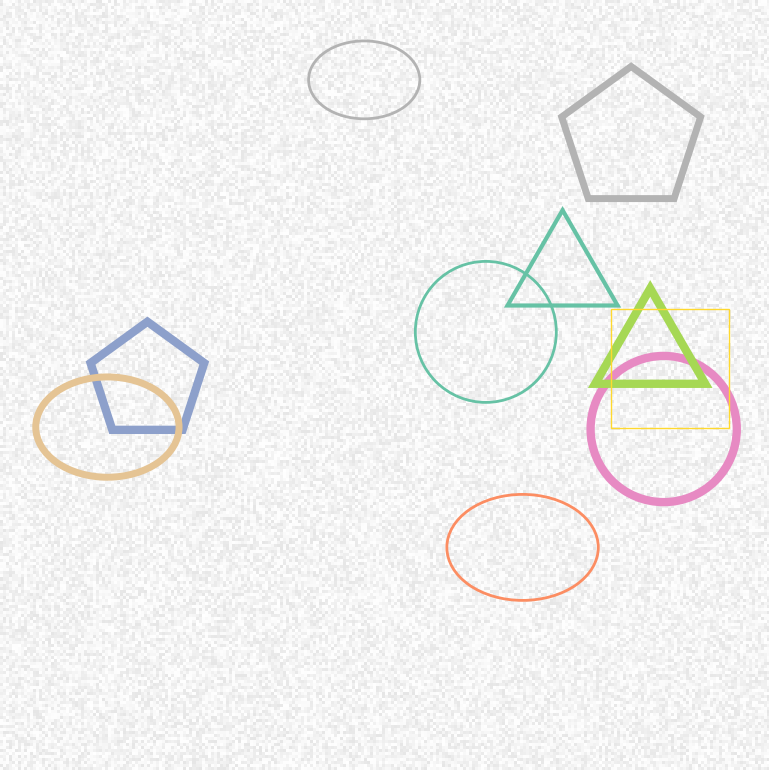[{"shape": "circle", "thickness": 1, "radius": 0.46, "center": [0.631, 0.569]}, {"shape": "triangle", "thickness": 1.5, "radius": 0.41, "center": [0.731, 0.645]}, {"shape": "oval", "thickness": 1, "radius": 0.49, "center": [0.679, 0.289]}, {"shape": "pentagon", "thickness": 3, "radius": 0.39, "center": [0.191, 0.505]}, {"shape": "circle", "thickness": 3, "radius": 0.47, "center": [0.862, 0.443]}, {"shape": "triangle", "thickness": 3, "radius": 0.41, "center": [0.844, 0.543]}, {"shape": "square", "thickness": 0.5, "radius": 0.38, "center": [0.871, 0.522]}, {"shape": "oval", "thickness": 2.5, "radius": 0.47, "center": [0.139, 0.445]}, {"shape": "oval", "thickness": 1, "radius": 0.36, "center": [0.473, 0.896]}, {"shape": "pentagon", "thickness": 2.5, "radius": 0.47, "center": [0.82, 0.819]}]